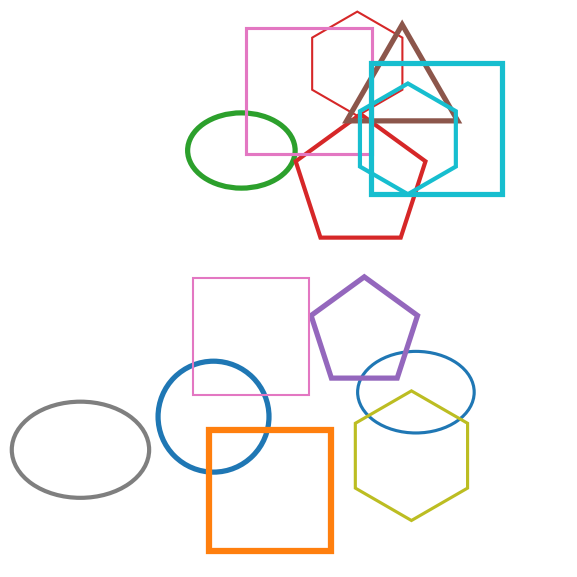[{"shape": "circle", "thickness": 2.5, "radius": 0.48, "center": [0.37, 0.278]}, {"shape": "oval", "thickness": 1.5, "radius": 0.5, "center": [0.72, 0.32]}, {"shape": "square", "thickness": 3, "radius": 0.53, "center": [0.468, 0.15]}, {"shape": "oval", "thickness": 2.5, "radius": 0.47, "center": [0.418, 0.739]}, {"shape": "pentagon", "thickness": 2, "radius": 0.59, "center": [0.624, 0.683]}, {"shape": "hexagon", "thickness": 1, "radius": 0.45, "center": [0.619, 0.889]}, {"shape": "pentagon", "thickness": 2.5, "radius": 0.48, "center": [0.631, 0.423]}, {"shape": "triangle", "thickness": 2.5, "radius": 0.56, "center": [0.696, 0.845]}, {"shape": "square", "thickness": 1.5, "radius": 0.54, "center": [0.535, 0.841]}, {"shape": "square", "thickness": 1, "radius": 0.5, "center": [0.435, 0.416]}, {"shape": "oval", "thickness": 2, "radius": 0.59, "center": [0.139, 0.22]}, {"shape": "hexagon", "thickness": 1.5, "radius": 0.56, "center": [0.712, 0.21]}, {"shape": "hexagon", "thickness": 2, "radius": 0.48, "center": [0.706, 0.759]}, {"shape": "square", "thickness": 2.5, "radius": 0.57, "center": [0.756, 0.776]}]